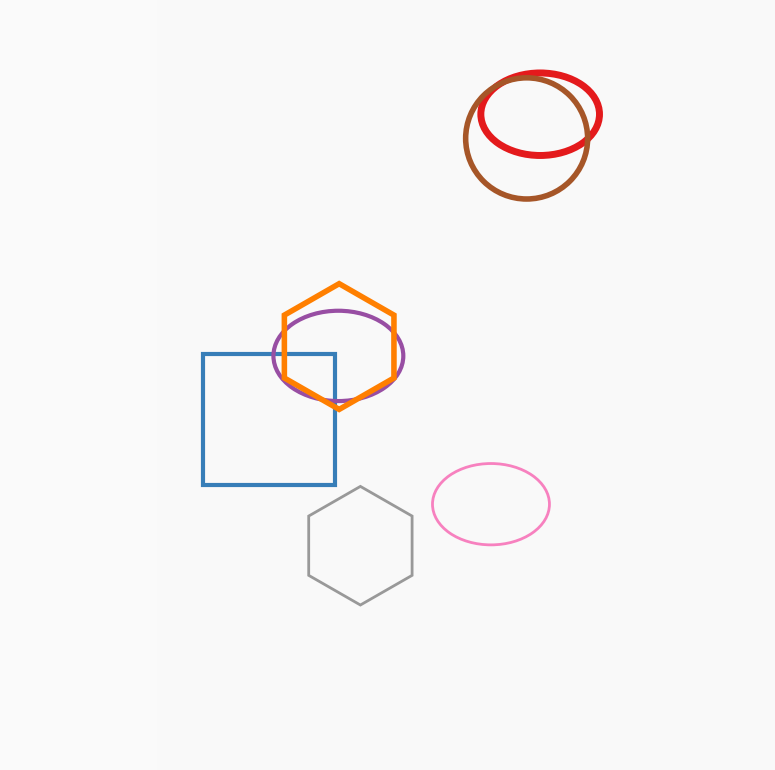[{"shape": "oval", "thickness": 2.5, "radius": 0.38, "center": [0.697, 0.852]}, {"shape": "square", "thickness": 1.5, "radius": 0.43, "center": [0.347, 0.455]}, {"shape": "oval", "thickness": 1.5, "radius": 0.42, "center": [0.437, 0.538]}, {"shape": "hexagon", "thickness": 2, "radius": 0.41, "center": [0.438, 0.55]}, {"shape": "circle", "thickness": 2, "radius": 0.39, "center": [0.68, 0.82]}, {"shape": "oval", "thickness": 1, "radius": 0.38, "center": [0.634, 0.345]}, {"shape": "hexagon", "thickness": 1, "radius": 0.39, "center": [0.465, 0.291]}]